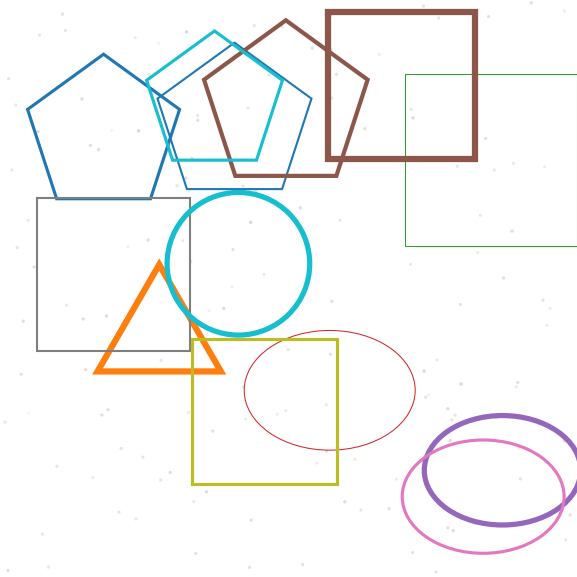[{"shape": "pentagon", "thickness": 1.5, "radius": 0.69, "center": [0.179, 0.767]}, {"shape": "pentagon", "thickness": 1, "radius": 0.7, "center": [0.406, 0.785]}, {"shape": "triangle", "thickness": 3, "radius": 0.62, "center": [0.276, 0.418]}, {"shape": "square", "thickness": 0.5, "radius": 0.74, "center": [0.85, 0.722]}, {"shape": "oval", "thickness": 0.5, "radius": 0.74, "center": [0.571, 0.323]}, {"shape": "oval", "thickness": 2.5, "radius": 0.68, "center": [0.87, 0.185]}, {"shape": "pentagon", "thickness": 2, "radius": 0.74, "center": [0.495, 0.815]}, {"shape": "square", "thickness": 3, "radius": 0.64, "center": [0.695, 0.851]}, {"shape": "oval", "thickness": 1.5, "radius": 0.7, "center": [0.837, 0.139]}, {"shape": "square", "thickness": 1, "radius": 0.66, "center": [0.197, 0.524]}, {"shape": "square", "thickness": 1.5, "radius": 0.63, "center": [0.458, 0.287]}, {"shape": "pentagon", "thickness": 1.5, "radius": 0.62, "center": [0.371, 0.822]}, {"shape": "circle", "thickness": 2.5, "radius": 0.62, "center": [0.413, 0.542]}]